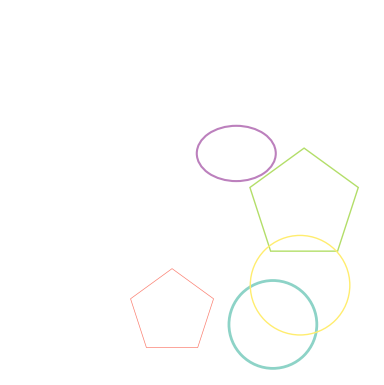[{"shape": "circle", "thickness": 2, "radius": 0.57, "center": [0.709, 0.157]}, {"shape": "pentagon", "thickness": 0.5, "radius": 0.57, "center": [0.447, 0.189]}, {"shape": "pentagon", "thickness": 1, "radius": 0.74, "center": [0.79, 0.467]}, {"shape": "oval", "thickness": 1.5, "radius": 0.51, "center": [0.614, 0.601]}, {"shape": "circle", "thickness": 1, "radius": 0.65, "center": [0.779, 0.259]}]